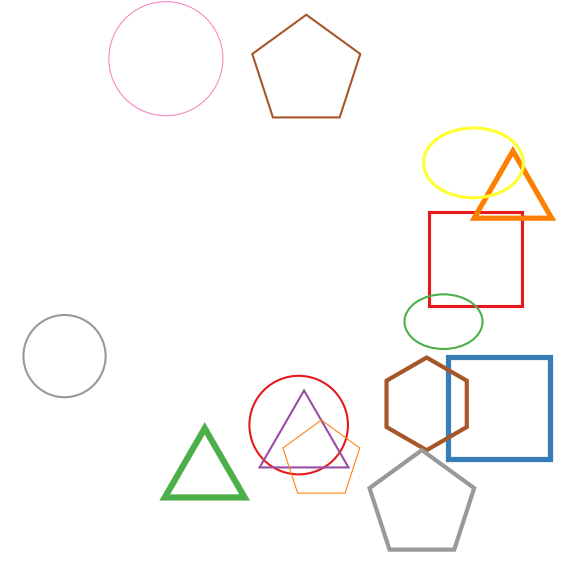[{"shape": "square", "thickness": 1.5, "radius": 0.4, "center": [0.824, 0.551]}, {"shape": "circle", "thickness": 1, "radius": 0.43, "center": [0.517, 0.263]}, {"shape": "square", "thickness": 2.5, "radius": 0.44, "center": [0.864, 0.293]}, {"shape": "triangle", "thickness": 3, "radius": 0.4, "center": [0.354, 0.178]}, {"shape": "oval", "thickness": 1, "radius": 0.34, "center": [0.768, 0.442]}, {"shape": "triangle", "thickness": 1, "radius": 0.44, "center": [0.527, 0.234]}, {"shape": "pentagon", "thickness": 0.5, "radius": 0.35, "center": [0.556, 0.202]}, {"shape": "triangle", "thickness": 2.5, "radius": 0.39, "center": [0.888, 0.66]}, {"shape": "oval", "thickness": 1.5, "radius": 0.43, "center": [0.82, 0.717]}, {"shape": "hexagon", "thickness": 2, "radius": 0.4, "center": [0.739, 0.3]}, {"shape": "pentagon", "thickness": 1, "radius": 0.49, "center": [0.53, 0.875]}, {"shape": "circle", "thickness": 0.5, "radius": 0.49, "center": [0.287, 0.898]}, {"shape": "pentagon", "thickness": 2, "radius": 0.48, "center": [0.73, 0.124]}, {"shape": "circle", "thickness": 1, "radius": 0.36, "center": [0.112, 0.383]}]